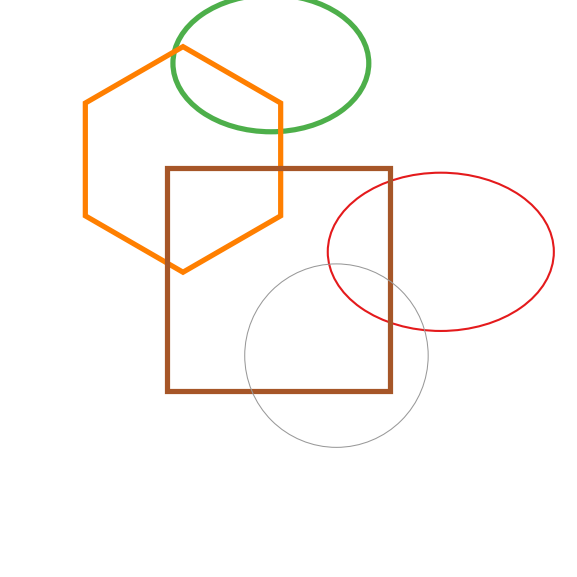[{"shape": "oval", "thickness": 1, "radius": 0.98, "center": [0.763, 0.563]}, {"shape": "oval", "thickness": 2.5, "radius": 0.85, "center": [0.469, 0.89]}, {"shape": "hexagon", "thickness": 2.5, "radius": 0.98, "center": [0.317, 0.723]}, {"shape": "square", "thickness": 2.5, "radius": 0.97, "center": [0.482, 0.515]}, {"shape": "circle", "thickness": 0.5, "radius": 0.79, "center": [0.583, 0.383]}]